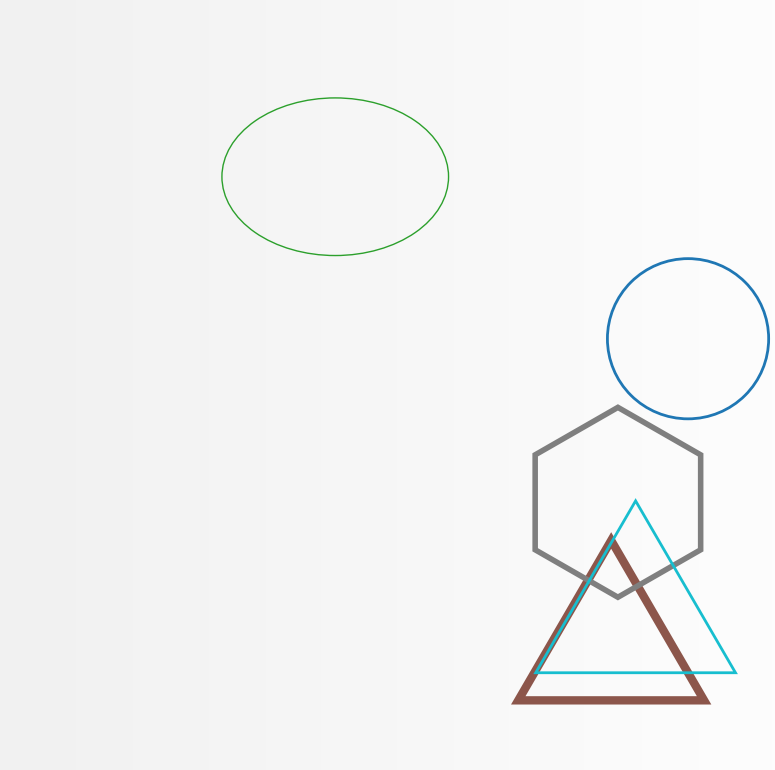[{"shape": "circle", "thickness": 1, "radius": 0.52, "center": [0.888, 0.56]}, {"shape": "oval", "thickness": 0.5, "radius": 0.73, "center": [0.433, 0.77]}, {"shape": "triangle", "thickness": 3, "radius": 0.69, "center": [0.789, 0.16]}, {"shape": "hexagon", "thickness": 2, "radius": 0.62, "center": [0.797, 0.348]}, {"shape": "triangle", "thickness": 1, "radius": 0.74, "center": [0.82, 0.201]}]